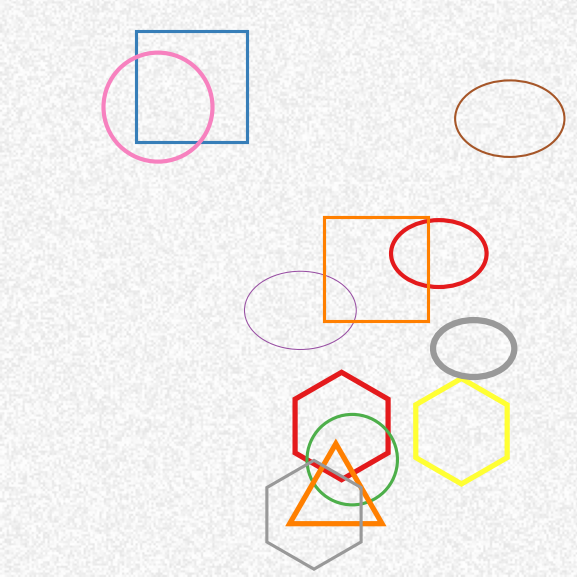[{"shape": "hexagon", "thickness": 2.5, "radius": 0.46, "center": [0.591, 0.261]}, {"shape": "oval", "thickness": 2, "radius": 0.41, "center": [0.76, 0.56]}, {"shape": "square", "thickness": 1.5, "radius": 0.48, "center": [0.331, 0.849]}, {"shape": "circle", "thickness": 1.5, "radius": 0.39, "center": [0.61, 0.203]}, {"shape": "oval", "thickness": 0.5, "radius": 0.48, "center": [0.52, 0.462]}, {"shape": "triangle", "thickness": 2.5, "radius": 0.46, "center": [0.582, 0.138]}, {"shape": "square", "thickness": 1.5, "radius": 0.45, "center": [0.651, 0.533]}, {"shape": "hexagon", "thickness": 2.5, "radius": 0.46, "center": [0.799, 0.253]}, {"shape": "oval", "thickness": 1, "radius": 0.47, "center": [0.883, 0.794]}, {"shape": "circle", "thickness": 2, "radius": 0.47, "center": [0.274, 0.814]}, {"shape": "oval", "thickness": 3, "radius": 0.35, "center": [0.82, 0.396]}, {"shape": "hexagon", "thickness": 1.5, "radius": 0.47, "center": [0.544, 0.108]}]